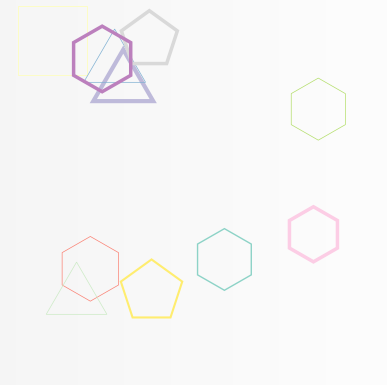[{"shape": "hexagon", "thickness": 1, "radius": 0.4, "center": [0.579, 0.326]}, {"shape": "square", "thickness": 0.5, "radius": 0.45, "center": [0.135, 0.894]}, {"shape": "triangle", "thickness": 3, "radius": 0.45, "center": [0.318, 0.782]}, {"shape": "hexagon", "thickness": 0.5, "radius": 0.42, "center": [0.233, 0.302]}, {"shape": "triangle", "thickness": 0.5, "radius": 0.46, "center": [0.296, 0.832]}, {"shape": "hexagon", "thickness": 0.5, "radius": 0.4, "center": [0.821, 0.717]}, {"shape": "hexagon", "thickness": 2.5, "radius": 0.36, "center": [0.809, 0.391]}, {"shape": "pentagon", "thickness": 2.5, "radius": 0.38, "center": [0.385, 0.896]}, {"shape": "hexagon", "thickness": 2.5, "radius": 0.43, "center": [0.264, 0.847]}, {"shape": "triangle", "thickness": 0.5, "radius": 0.45, "center": [0.198, 0.229]}, {"shape": "pentagon", "thickness": 1.5, "radius": 0.42, "center": [0.391, 0.243]}]